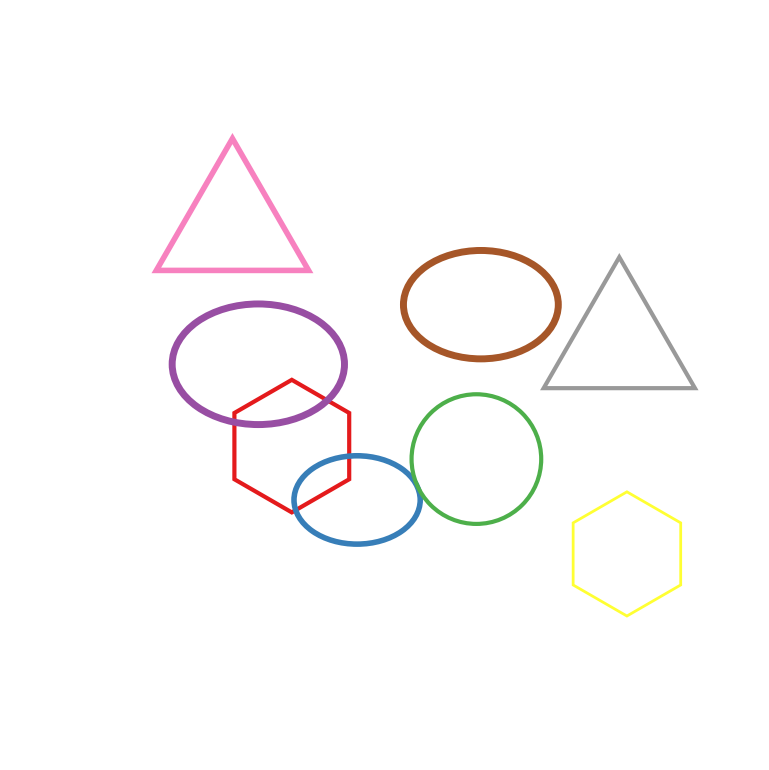[{"shape": "hexagon", "thickness": 1.5, "radius": 0.43, "center": [0.379, 0.421]}, {"shape": "oval", "thickness": 2, "radius": 0.41, "center": [0.464, 0.351]}, {"shape": "circle", "thickness": 1.5, "radius": 0.42, "center": [0.619, 0.404]}, {"shape": "oval", "thickness": 2.5, "radius": 0.56, "center": [0.335, 0.527]}, {"shape": "hexagon", "thickness": 1, "radius": 0.4, "center": [0.814, 0.281]}, {"shape": "oval", "thickness": 2.5, "radius": 0.5, "center": [0.625, 0.604]}, {"shape": "triangle", "thickness": 2, "radius": 0.57, "center": [0.302, 0.706]}, {"shape": "triangle", "thickness": 1.5, "radius": 0.57, "center": [0.804, 0.553]}]